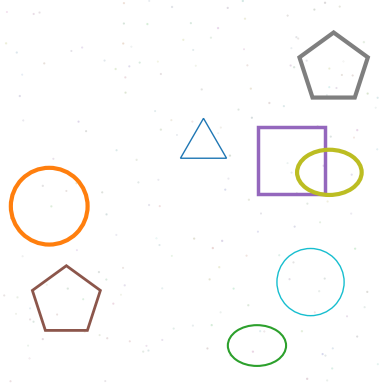[{"shape": "triangle", "thickness": 1, "radius": 0.35, "center": [0.529, 0.624]}, {"shape": "circle", "thickness": 3, "radius": 0.5, "center": [0.128, 0.464]}, {"shape": "oval", "thickness": 1.5, "radius": 0.38, "center": [0.667, 0.102]}, {"shape": "square", "thickness": 2.5, "radius": 0.44, "center": [0.757, 0.583]}, {"shape": "pentagon", "thickness": 2, "radius": 0.46, "center": [0.172, 0.217]}, {"shape": "pentagon", "thickness": 3, "radius": 0.47, "center": [0.867, 0.822]}, {"shape": "oval", "thickness": 3, "radius": 0.42, "center": [0.855, 0.552]}, {"shape": "circle", "thickness": 1, "radius": 0.44, "center": [0.807, 0.267]}]